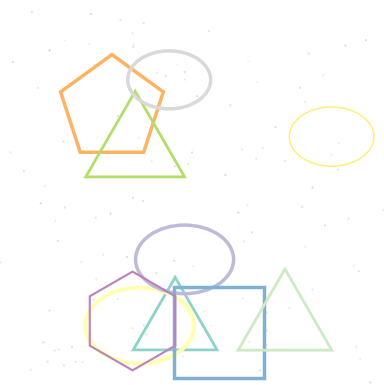[{"shape": "triangle", "thickness": 2, "radius": 0.63, "center": [0.455, 0.154]}, {"shape": "oval", "thickness": 3, "radius": 0.7, "center": [0.363, 0.154]}, {"shape": "oval", "thickness": 2.5, "radius": 0.64, "center": [0.479, 0.326]}, {"shape": "square", "thickness": 2.5, "radius": 0.59, "center": [0.569, 0.136]}, {"shape": "pentagon", "thickness": 2.5, "radius": 0.7, "center": [0.291, 0.718]}, {"shape": "triangle", "thickness": 2, "radius": 0.74, "center": [0.351, 0.615]}, {"shape": "oval", "thickness": 2.5, "radius": 0.54, "center": [0.439, 0.793]}, {"shape": "hexagon", "thickness": 1.5, "radius": 0.64, "center": [0.344, 0.166]}, {"shape": "triangle", "thickness": 2, "radius": 0.7, "center": [0.74, 0.161]}, {"shape": "oval", "thickness": 1, "radius": 0.55, "center": [0.861, 0.645]}]